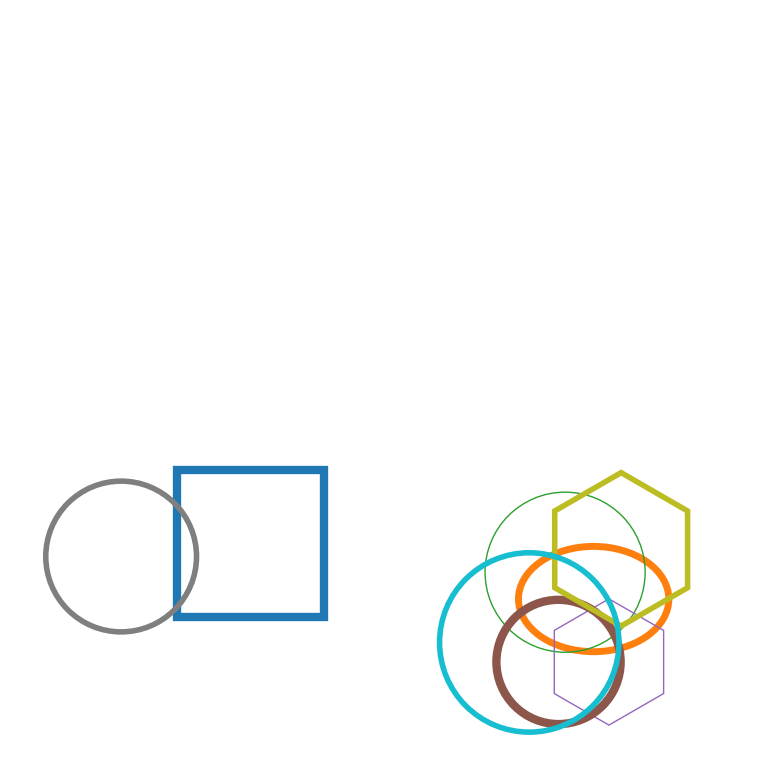[{"shape": "square", "thickness": 3, "radius": 0.48, "center": [0.326, 0.294]}, {"shape": "oval", "thickness": 2.5, "radius": 0.49, "center": [0.771, 0.222]}, {"shape": "circle", "thickness": 0.5, "radius": 0.52, "center": [0.734, 0.257]}, {"shape": "hexagon", "thickness": 0.5, "radius": 0.41, "center": [0.791, 0.14]}, {"shape": "circle", "thickness": 3, "radius": 0.4, "center": [0.725, 0.14]}, {"shape": "circle", "thickness": 2, "radius": 0.49, "center": [0.157, 0.277]}, {"shape": "hexagon", "thickness": 2, "radius": 0.5, "center": [0.807, 0.287]}, {"shape": "circle", "thickness": 2, "radius": 0.58, "center": [0.687, 0.166]}]